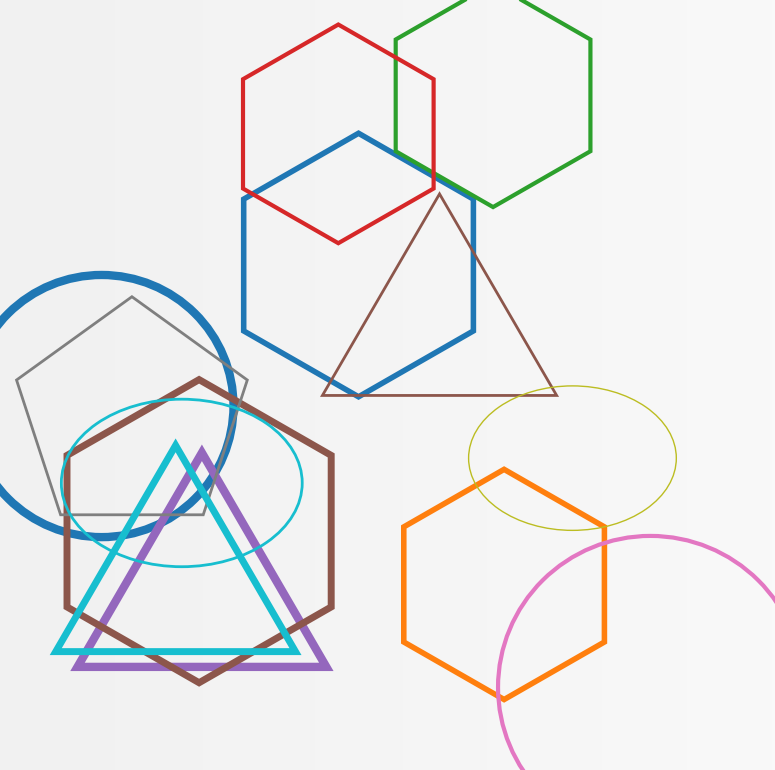[{"shape": "hexagon", "thickness": 2, "radius": 0.86, "center": [0.463, 0.656]}, {"shape": "circle", "thickness": 3, "radius": 0.85, "center": [0.131, 0.473]}, {"shape": "hexagon", "thickness": 2, "radius": 0.75, "center": [0.65, 0.241]}, {"shape": "hexagon", "thickness": 1.5, "radius": 0.73, "center": [0.636, 0.876]}, {"shape": "hexagon", "thickness": 1.5, "radius": 0.71, "center": [0.437, 0.826]}, {"shape": "triangle", "thickness": 3, "radius": 0.93, "center": [0.261, 0.227]}, {"shape": "triangle", "thickness": 1, "radius": 0.87, "center": [0.567, 0.574]}, {"shape": "hexagon", "thickness": 2.5, "radius": 0.98, "center": [0.257, 0.31]}, {"shape": "circle", "thickness": 1.5, "radius": 0.98, "center": [0.839, 0.107]}, {"shape": "pentagon", "thickness": 1, "radius": 0.78, "center": [0.17, 0.458]}, {"shape": "oval", "thickness": 0.5, "radius": 0.67, "center": [0.739, 0.405]}, {"shape": "oval", "thickness": 1, "radius": 0.78, "center": [0.235, 0.373]}, {"shape": "triangle", "thickness": 2.5, "radius": 0.89, "center": [0.227, 0.243]}]